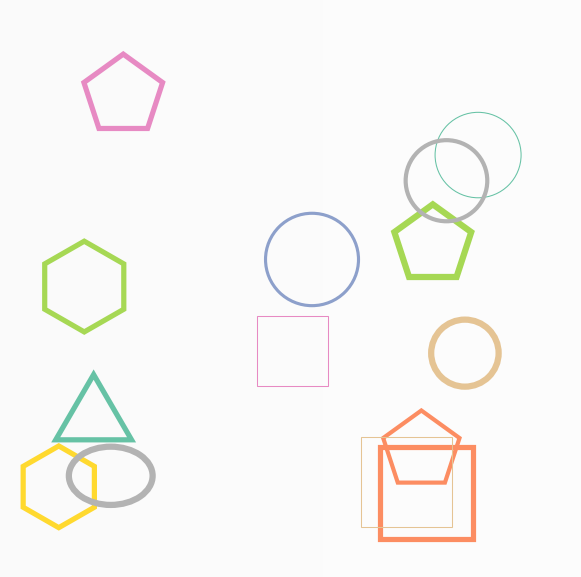[{"shape": "circle", "thickness": 0.5, "radius": 0.37, "center": [0.823, 0.731]}, {"shape": "triangle", "thickness": 2.5, "radius": 0.38, "center": [0.161, 0.275]}, {"shape": "pentagon", "thickness": 2, "radius": 0.35, "center": [0.725, 0.219]}, {"shape": "square", "thickness": 2.5, "radius": 0.4, "center": [0.734, 0.145]}, {"shape": "circle", "thickness": 1.5, "radius": 0.4, "center": [0.537, 0.55]}, {"shape": "square", "thickness": 0.5, "radius": 0.31, "center": [0.504, 0.392]}, {"shape": "pentagon", "thickness": 2.5, "radius": 0.36, "center": [0.212, 0.834]}, {"shape": "hexagon", "thickness": 2.5, "radius": 0.39, "center": [0.145, 0.503]}, {"shape": "pentagon", "thickness": 3, "radius": 0.35, "center": [0.745, 0.576]}, {"shape": "hexagon", "thickness": 2.5, "radius": 0.35, "center": [0.101, 0.156]}, {"shape": "circle", "thickness": 3, "radius": 0.29, "center": [0.8, 0.388]}, {"shape": "square", "thickness": 0.5, "radius": 0.39, "center": [0.699, 0.165]}, {"shape": "oval", "thickness": 3, "radius": 0.36, "center": [0.191, 0.175]}, {"shape": "circle", "thickness": 2, "radius": 0.35, "center": [0.768, 0.686]}]